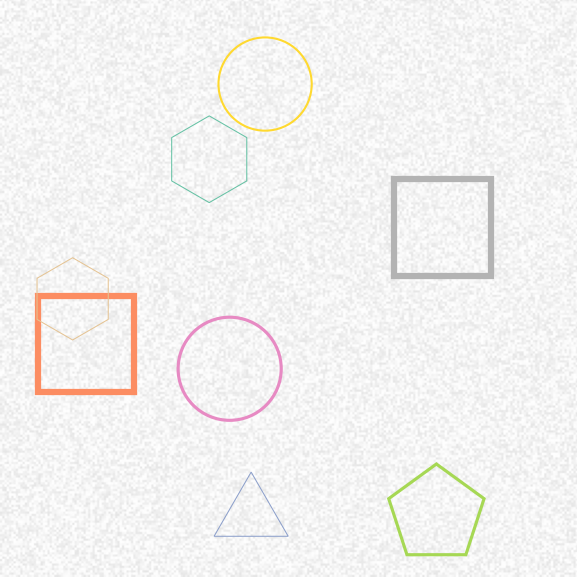[{"shape": "hexagon", "thickness": 0.5, "radius": 0.38, "center": [0.362, 0.723]}, {"shape": "square", "thickness": 3, "radius": 0.42, "center": [0.15, 0.404]}, {"shape": "triangle", "thickness": 0.5, "radius": 0.37, "center": [0.435, 0.108]}, {"shape": "circle", "thickness": 1.5, "radius": 0.45, "center": [0.398, 0.361]}, {"shape": "pentagon", "thickness": 1.5, "radius": 0.43, "center": [0.756, 0.109]}, {"shape": "circle", "thickness": 1, "radius": 0.4, "center": [0.459, 0.854]}, {"shape": "hexagon", "thickness": 0.5, "radius": 0.36, "center": [0.126, 0.482]}, {"shape": "square", "thickness": 3, "radius": 0.42, "center": [0.767, 0.606]}]